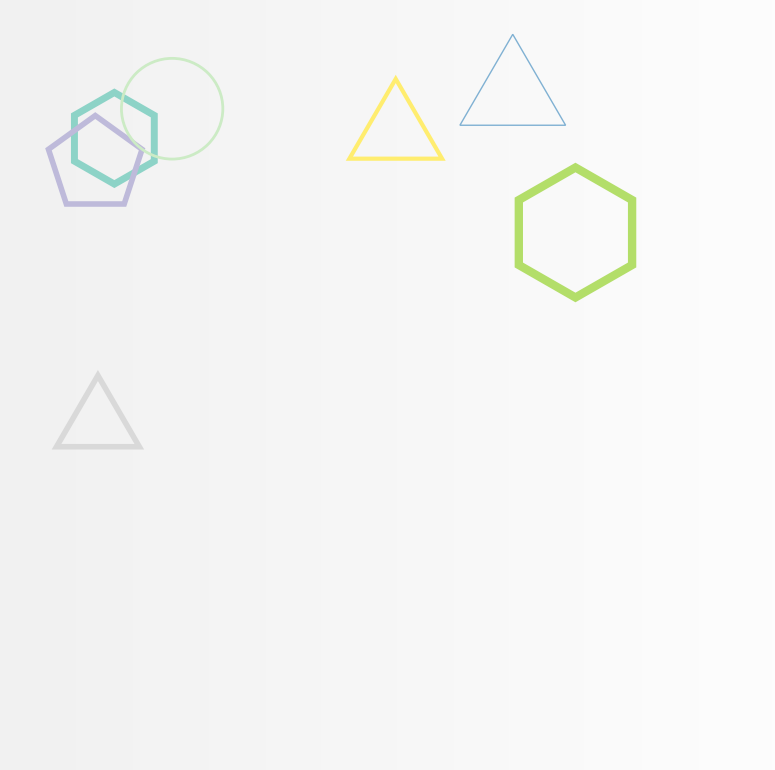[{"shape": "hexagon", "thickness": 2.5, "radius": 0.3, "center": [0.148, 0.82]}, {"shape": "pentagon", "thickness": 2, "radius": 0.32, "center": [0.123, 0.786]}, {"shape": "triangle", "thickness": 0.5, "radius": 0.39, "center": [0.662, 0.877]}, {"shape": "hexagon", "thickness": 3, "radius": 0.42, "center": [0.743, 0.698]}, {"shape": "triangle", "thickness": 2, "radius": 0.31, "center": [0.126, 0.451]}, {"shape": "circle", "thickness": 1, "radius": 0.33, "center": [0.222, 0.859]}, {"shape": "triangle", "thickness": 1.5, "radius": 0.35, "center": [0.511, 0.828]}]